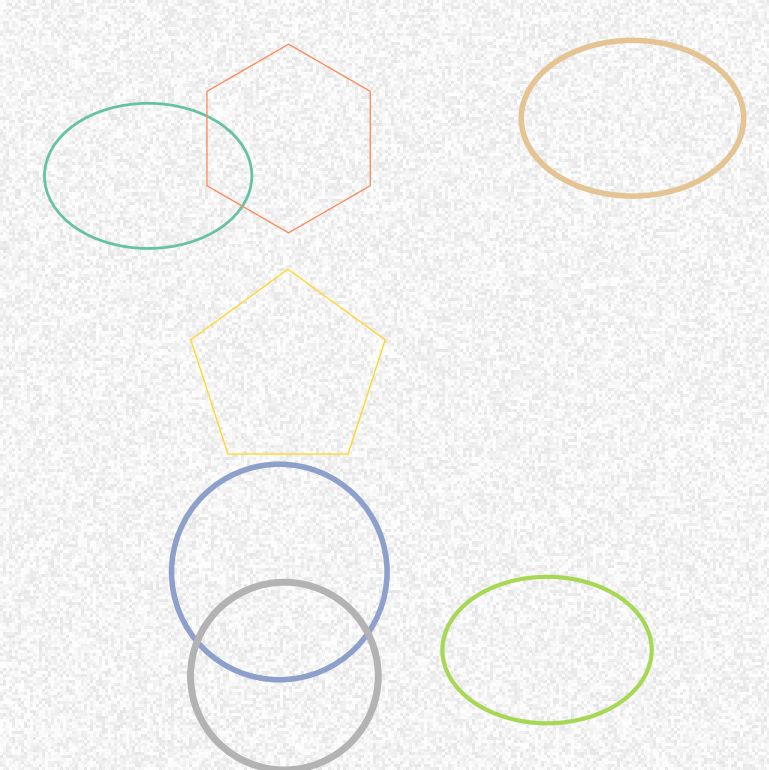[{"shape": "oval", "thickness": 1, "radius": 0.67, "center": [0.192, 0.772]}, {"shape": "hexagon", "thickness": 0.5, "radius": 0.61, "center": [0.375, 0.82]}, {"shape": "circle", "thickness": 2, "radius": 0.7, "center": [0.363, 0.257]}, {"shape": "oval", "thickness": 1.5, "radius": 0.68, "center": [0.71, 0.156]}, {"shape": "pentagon", "thickness": 0.5, "radius": 0.66, "center": [0.374, 0.518]}, {"shape": "oval", "thickness": 2, "radius": 0.72, "center": [0.821, 0.846]}, {"shape": "circle", "thickness": 2.5, "radius": 0.61, "center": [0.369, 0.122]}]